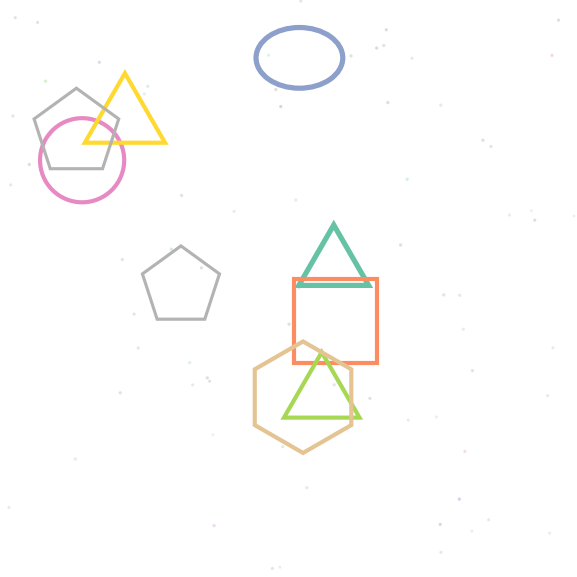[{"shape": "triangle", "thickness": 2.5, "radius": 0.35, "center": [0.578, 0.54]}, {"shape": "square", "thickness": 2, "radius": 0.36, "center": [0.581, 0.443]}, {"shape": "oval", "thickness": 2.5, "radius": 0.38, "center": [0.518, 0.899]}, {"shape": "circle", "thickness": 2, "radius": 0.36, "center": [0.142, 0.722]}, {"shape": "triangle", "thickness": 2, "radius": 0.38, "center": [0.557, 0.314]}, {"shape": "triangle", "thickness": 2, "radius": 0.4, "center": [0.216, 0.792]}, {"shape": "hexagon", "thickness": 2, "radius": 0.48, "center": [0.525, 0.311]}, {"shape": "pentagon", "thickness": 1.5, "radius": 0.39, "center": [0.132, 0.769]}, {"shape": "pentagon", "thickness": 1.5, "radius": 0.35, "center": [0.313, 0.503]}]